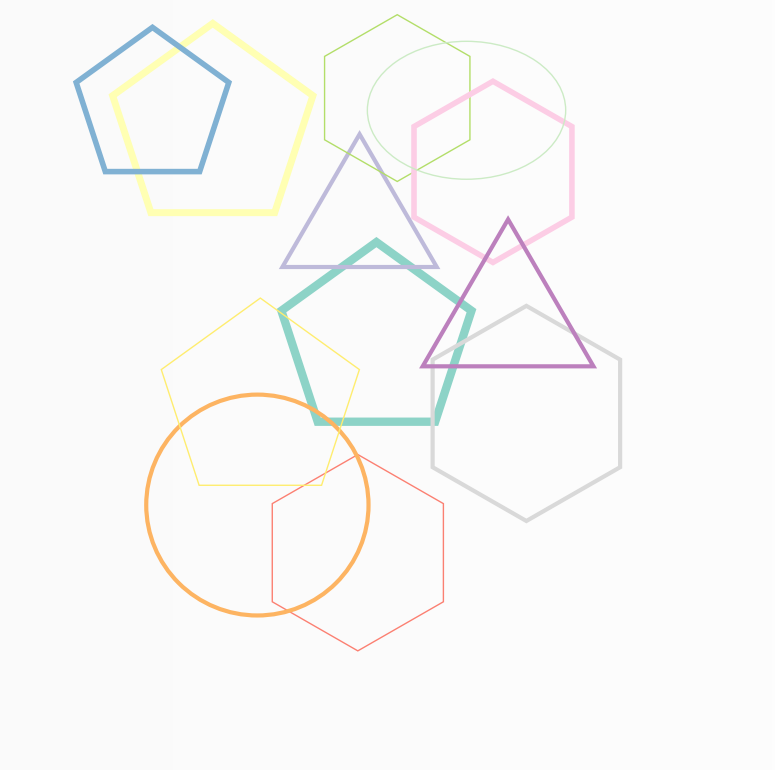[{"shape": "pentagon", "thickness": 3, "radius": 0.64, "center": [0.486, 0.557]}, {"shape": "pentagon", "thickness": 2.5, "radius": 0.68, "center": [0.275, 0.834]}, {"shape": "triangle", "thickness": 1.5, "radius": 0.57, "center": [0.464, 0.711]}, {"shape": "hexagon", "thickness": 0.5, "radius": 0.64, "center": [0.462, 0.282]}, {"shape": "pentagon", "thickness": 2, "radius": 0.52, "center": [0.197, 0.861]}, {"shape": "circle", "thickness": 1.5, "radius": 0.72, "center": [0.332, 0.344]}, {"shape": "hexagon", "thickness": 0.5, "radius": 0.54, "center": [0.513, 0.873]}, {"shape": "hexagon", "thickness": 2, "radius": 0.59, "center": [0.636, 0.777]}, {"shape": "hexagon", "thickness": 1.5, "radius": 0.7, "center": [0.679, 0.463]}, {"shape": "triangle", "thickness": 1.5, "radius": 0.64, "center": [0.656, 0.588]}, {"shape": "oval", "thickness": 0.5, "radius": 0.64, "center": [0.602, 0.857]}, {"shape": "pentagon", "thickness": 0.5, "radius": 0.67, "center": [0.336, 0.478]}]